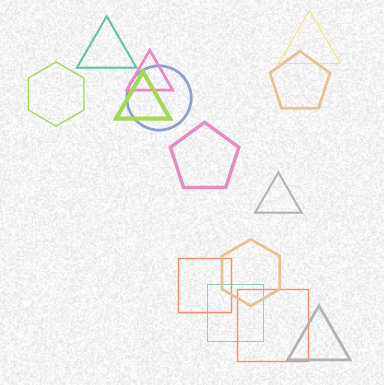[{"shape": "square", "thickness": 0.5, "radius": 0.37, "center": [0.611, 0.189]}, {"shape": "triangle", "thickness": 1.5, "radius": 0.45, "center": [0.277, 0.869]}, {"shape": "square", "thickness": 1, "radius": 0.35, "center": [0.532, 0.26]}, {"shape": "square", "thickness": 1, "radius": 0.46, "center": [0.709, 0.156]}, {"shape": "circle", "thickness": 2, "radius": 0.42, "center": [0.413, 0.746]}, {"shape": "triangle", "thickness": 2, "radius": 0.34, "center": [0.389, 0.8]}, {"shape": "pentagon", "thickness": 2.5, "radius": 0.47, "center": [0.532, 0.589]}, {"shape": "hexagon", "thickness": 1, "radius": 0.42, "center": [0.146, 0.756]}, {"shape": "triangle", "thickness": 3, "radius": 0.4, "center": [0.372, 0.732]}, {"shape": "triangle", "thickness": 0.5, "radius": 0.46, "center": [0.804, 0.881]}, {"shape": "hexagon", "thickness": 2, "radius": 0.43, "center": [0.652, 0.292]}, {"shape": "pentagon", "thickness": 2, "radius": 0.41, "center": [0.779, 0.785]}, {"shape": "triangle", "thickness": 1.5, "radius": 0.35, "center": [0.723, 0.482]}, {"shape": "triangle", "thickness": 2, "radius": 0.47, "center": [0.828, 0.112]}]